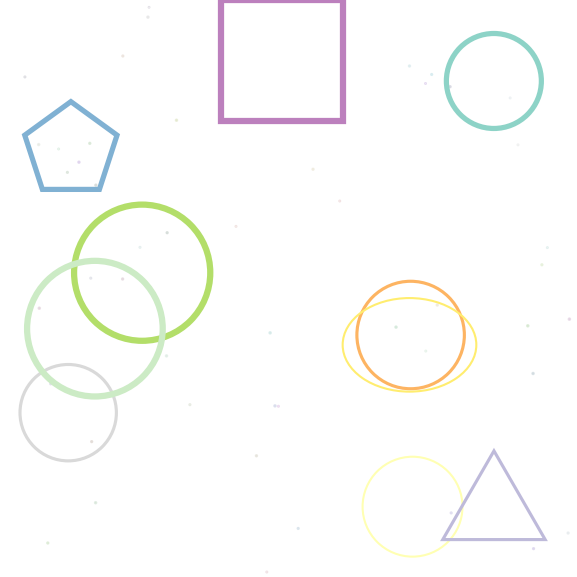[{"shape": "circle", "thickness": 2.5, "radius": 0.41, "center": [0.855, 0.859]}, {"shape": "circle", "thickness": 1, "radius": 0.43, "center": [0.714, 0.122]}, {"shape": "triangle", "thickness": 1.5, "radius": 0.51, "center": [0.855, 0.116]}, {"shape": "pentagon", "thickness": 2.5, "radius": 0.42, "center": [0.123, 0.739]}, {"shape": "circle", "thickness": 1.5, "radius": 0.47, "center": [0.711, 0.419]}, {"shape": "circle", "thickness": 3, "radius": 0.59, "center": [0.246, 0.527]}, {"shape": "circle", "thickness": 1.5, "radius": 0.42, "center": [0.118, 0.285]}, {"shape": "square", "thickness": 3, "radius": 0.53, "center": [0.488, 0.895]}, {"shape": "circle", "thickness": 3, "radius": 0.59, "center": [0.164, 0.43]}, {"shape": "oval", "thickness": 1, "radius": 0.58, "center": [0.709, 0.402]}]